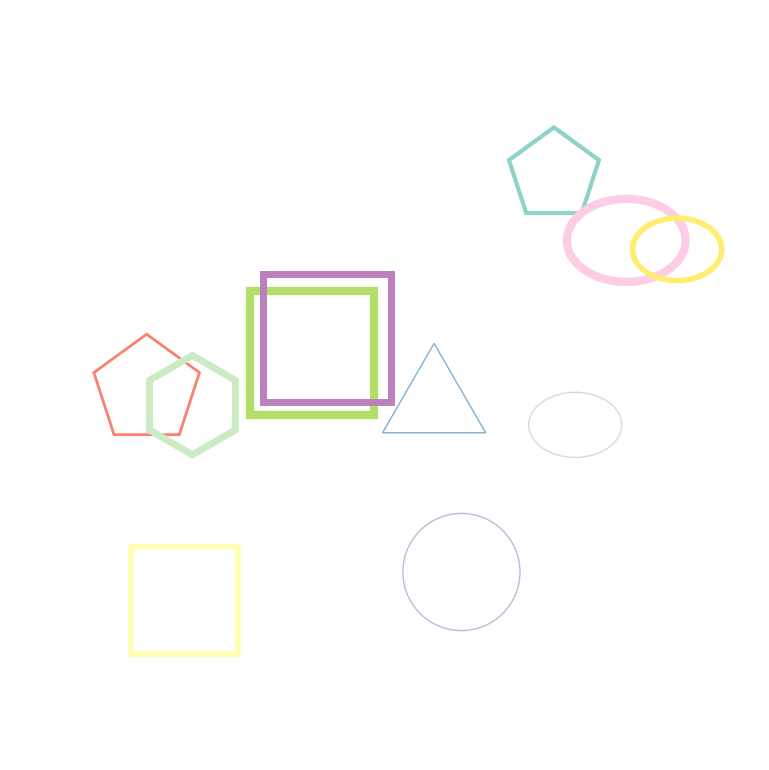[{"shape": "pentagon", "thickness": 1.5, "radius": 0.31, "center": [0.719, 0.773]}, {"shape": "square", "thickness": 2, "radius": 0.35, "center": [0.239, 0.22]}, {"shape": "circle", "thickness": 0.5, "radius": 0.38, "center": [0.599, 0.257]}, {"shape": "pentagon", "thickness": 1, "radius": 0.36, "center": [0.19, 0.494]}, {"shape": "triangle", "thickness": 0.5, "radius": 0.39, "center": [0.564, 0.477]}, {"shape": "square", "thickness": 3, "radius": 0.4, "center": [0.405, 0.542]}, {"shape": "oval", "thickness": 3, "radius": 0.39, "center": [0.813, 0.688]}, {"shape": "oval", "thickness": 0.5, "radius": 0.3, "center": [0.747, 0.448]}, {"shape": "square", "thickness": 2.5, "radius": 0.42, "center": [0.425, 0.561]}, {"shape": "hexagon", "thickness": 2.5, "radius": 0.32, "center": [0.25, 0.474]}, {"shape": "oval", "thickness": 2, "radius": 0.29, "center": [0.879, 0.676]}]